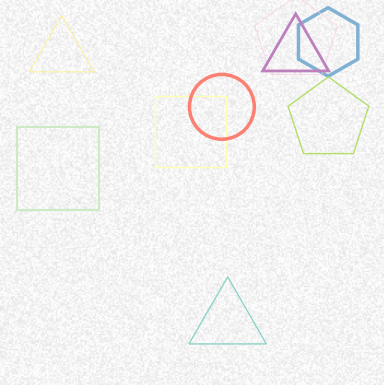[{"shape": "triangle", "thickness": 1, "radius": 0.58, "center": [0.591, 0.165]}, {"shape": "square", "thickness": 1, "radius": 0.46, "center": [0.495, 0.658]}, {"shape": "circle", "thickness": 2.5, "radius": 0.42, "center": [0.576, 0.723]}, {"shape": "hexagon", "thickness": 2.5, "radius": 0.45, "center": [0.852, 0.891]}, {"shape": "pentagon", "thickness": 1, "radius": 0.55, "center": [0.853, 0.69]}, {"shape": "pentagon", "thickness": 0.5, "radius": 0.57, "center": [0.769, 0.898]}, {"shape": "triangle", "thickness": 2, "radius": 0.49, "center": [0.768, 0.865]}, {"shape": "square", "thickness": 1.5, "radius": 0.54, "center": [0.151, 0.562]}, {"shape": "triangle", "thickness": 0.5, "radius": 0.49, "center": [0.16, 0.862]}]